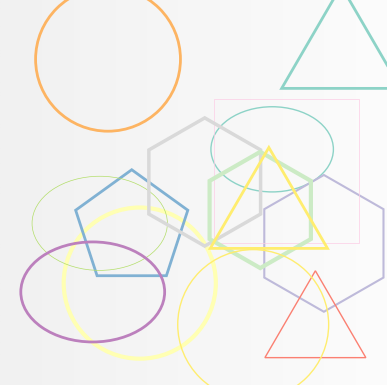[{"shape": "triangle", "thickness": 2, "radius": 0.89, "center": [0.88, 0.859]}, {"shape": "oval", "thickness": 1, "radius": 0.79, "center": [0.702, 0.612]}, {"shape": "circle", "thickness": 3, "radius": 0.98, "center": [0.361, 0.265]}, {"shape": "hexagon", "thickness": 1.5, "radius": 0.89, "center": [0.836, 0.368]}, {"shape": "triangle", "thickness": 1, "radius": 0.75, "center": [0.814, 0.146]}, {"shape": "pentagon", "thickness": 2, "radius": 0.76, "center": [0.34, 0.407]}, {"shape": "circle", "thickness": 2, "radius": 0.93, "center": [0.279, 0.846]}, {"shape": "oval", "thickness": 0.5, "radius": 0.87, "center": [0.257, 0.42]}, {"shape": "square", "thickness": 0.5, "radius": 0.93, "center": [0.739, 0.556]}, {"shape": "hexagon", "thickness": 2.5, "radius": 0.83, "center": [0.528, 0.527]}, {"shape": "oval", "thickness": 2, "radius": 0.93, "center": [0.239, 0.242]}, {"shape": "hexagon", "thickness": 3, "radius": 0.75, "center": [0.672, 0.455]}, {"shape": "triangle", "thickness": 2, "radius": 0.87, "center": [0.694, 0.442]}, {"shape": "circle", "thickness": 1, "radius": 0.97, "center": [0.653, 0.157]}]